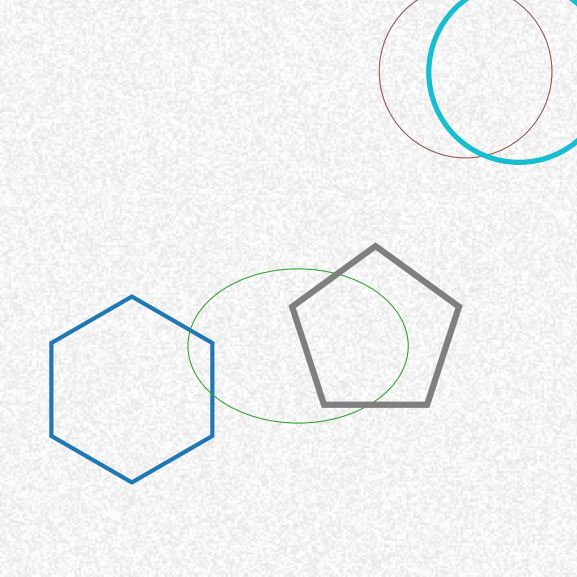[{"shape": "hexagon", "thickness": 2, "radius": 0.8, "center": [0.228, 0.325]}, {"shape": "oval", "thickness": 0.5, "radius": 0.95, "center": [0.516, 0.4]}, {"shape": "circle", "thickness": 0.5, "radius": 0.75, "center": [0.806, 0.875]}, {"shape": "pentagon", "thickness": 3, "radius": 0.76, "center": [0.65, 0.421]}, {"shape": "circle", "thickness": 2.5, "radius": 0.78, "center": [0.899, 0.874]}]